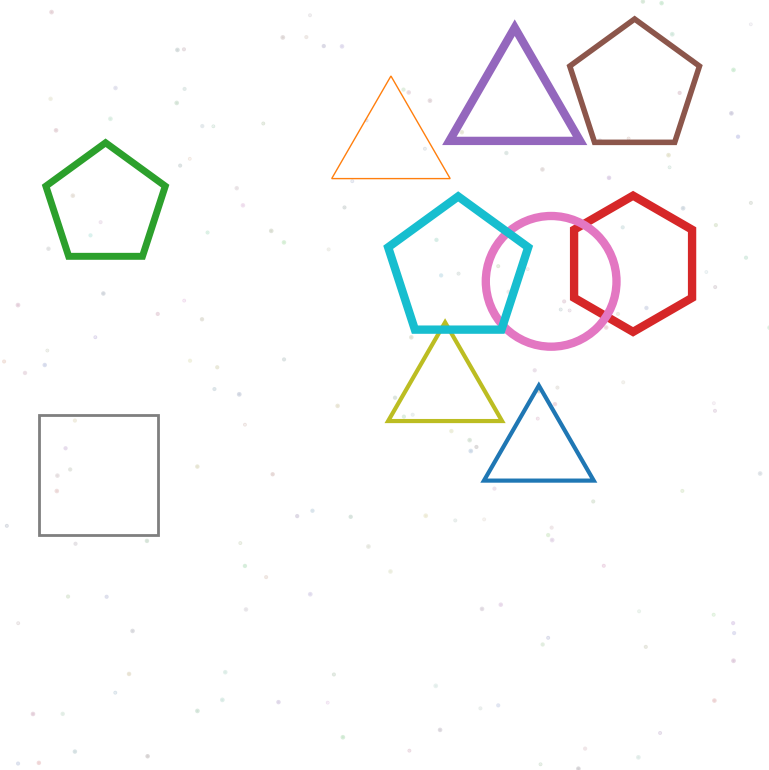[{"shape": "triangle", "thickness": 1.5, "radius": 0.41, "center": [0.7, 0.417]}, {"shape": "triangle", "thickness": 0.5, "radius": 0.44, "center": [0.508, 0.812]}, {"shape": "pentagon", "thickness": 2.5, "radius": 0.41, "center": [0.137, 0.733]}, {"shape": "hexagon", "thickness": 3, "radius": 0.44, "center": [0.822, 0.657]}, {"shape": "triangle", "thickness": 3, "radius": 0.49, "center": [0.668, 0.866]}, {"shape": "pentagon", "thickness": 2, "radius": 0.44, "center": [0.824, 0.887]}, {"shape": "circle", "thickness": 3, "radius": 0.42, "center": [0.716, 0.635]}, {"shape": "square", "thickness": 1, "radius": 0.39, "center": [0.128, 0.383]}, {"shape": "triangle", "thickness": 1.5, "radius": 0.43, "center": [0.578, 0.496]}, {"shape": "pentagon", "thickness": 3, "radius": 0.48, "center": [0.595, 0.649]}]